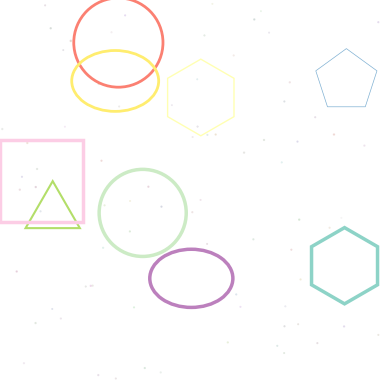[{"shape": "hexagon", "thickness": 2.5, "radius": 0.49, "center": [0.895, 0.31]}, {"shape": "hexagon", "thickness": 1, "radius": 0.5, "center": [0.522, 0.747]}, {"shape": "circle", "thickness": 2, "radius": 0.58, "center": [0.307, 0.889]}, {"shape": "pentagon", "thickness": 0.5, "radius": 0.42, "center": [0.9, 0.79]}, {"shape": "triangle", "thickness": 1.5, "radius": 0.41, "center": [0.137, 0.448]}, {"shape": "square", "thickness": 2.5, "radius": 0.54, "center": [0.107, 0.53]}, {"shape": "oval", "thickness": 2.5, "radius": 0.54, "center": [0.497, 0.277]}, {"shape": "circle", "thickness": 2.5, "radius": 0.57, "center": [0.371, 0.447]}, {"shape": "oval", "thickness": 2, "radius": 0.56, "center": [0.299, 0.79]}]